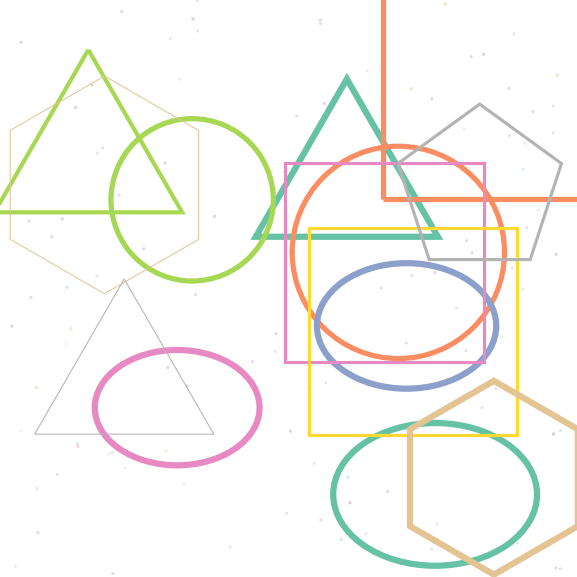[{"shape": "triangle", "thickness": 3, "radius": 0.91, "center": [0.601, 0.68]}, {"shape": "oval", "thickness": 3, "radius": 0.88, "center": [0.753, 0.143]}, {"shape": "circle", "thickness": 2.5, "radius": 0.92, "center": [0.69, 0.562]}, {"shape": "square", "thickness": 2.5, "radius": 0.95, "center": [0.852, 0.845]}, {"shape": "oval", "thickness": 3, "radius": 0.78, "center": [0.704, 0.435]}, {"shape": "oval", "thickness": 3, "radius": 0.71, "center": [0.307, 0.293]}, {"shape": "square", "thickness": 1.5, "radius": 0.86, "center": [0.665, 0.545]}, {"shape": "circle", "thickness": 2.5, "radius": 0.7, "center": [0.333, 0.653]}, {"shape": "triangle", "thickness": 2, "radius": 0.94, "center": [0.153, 0.725]}, {"shape": "square", "thickness": 1.5, "radius": 0.9, "center": [0.715, 0.425]}, {"shape": "hexagon", "thickness": 3, "radius": 0.84, "center": [0.855, 0.172]}, {"shape": "hexagon", "thickness": 0.5, "radius": 0.94, "center": [0.181, 0.679]}, {"shape": "triangle", "thickness": 0.5, "radius": 0.9, "center": [0.215, 0.337]}, {"shape": "pentagon", "thickness": 1.5, "radius": 0.74, "center": [0.831, 0.67]}]